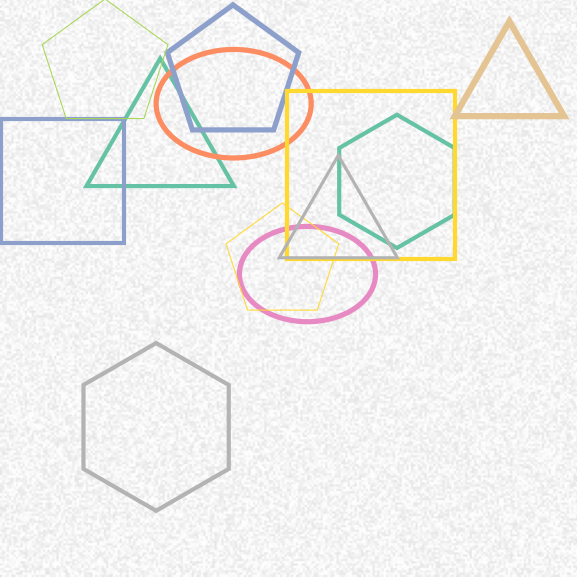[{"shape": "triangle", "thickness": 2, "radius": 0.74, "center": [0.277, 0.751]}, {"shape": "hexagon", "thickness": 2, "radius": 0.58, "center": [0.687, 0.685]}, {"shape": "oval", "thickness": 2.5, "radius": 0.67, "center": [0.405, 0.82]}, {"shape": "pentagon", "thickness": 2.5, "radius": 0.6, "center": [0.404, 0.871]}, {"shape": "square", "thickness": 2, "radius": 0.54, "center": [0.108, 0.686]}, {"shape": "oval", "thickness": 2.5, "radius": 0.59, "center": [0.532, 0.525]}, {"shape": "pentagon", "thickness": 0.5, "radius": 0.57, "center": [0.182, 0.886]}, {"shape": "square", "thickness": 2, "radius": 0.73, "center": [0.643, 0.697]}, {"shape": "pentagon", "thickness": 0.5, "radius": 0.51, "center": [0.489, 0.545]}, {"shape": "triangle", "thickness": 3, "radius": 0.55, "center": [0.882, 0.853]}, {"shape": "hexagon", "thickness": 2, "radius": 0.73, "center": [0.27, 0.26]}, {"shape": "triangle", "thickness": 1.5, "radius": 0.59, "center": [0.586, 0.612]}]